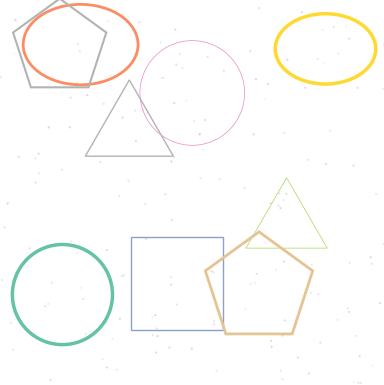[{"shape": "circle", "thickness": 2.5, "radius": 0.65, "center": [0.162, 0.235]}, {"shape": "oval", "thickness": 2, "radius": 0.75, "center": [0.209, 0.884]}, {"shape": "square", "thickness": 1, "radius": 0.6, "center": [0.46, 0.264]}, {"shape": "circle", "thickness": 0.5, "radius": 0.68, "center": [0.499, 0.759]}, {"shape": "triangle", "thickness": 0.5, "radius": 0.61, "center": [0.744, 0.416]}, {"shape": "oval", "thickness": 2.5, "radius": 0.65, "center": [0.845, 0.873]}, {"shape": "pentagon", "thickness": 2, "radius": 0.73, "center": [0.673, 0.251]}, {"shape": "pentagon", "thickness": 1.5, "radius": 0.64, "center": [0.155, 0.876]}, {"shape": "triangle", "thickness": 1, "radius": 0.66, "center": [0.336, 0.66]}]